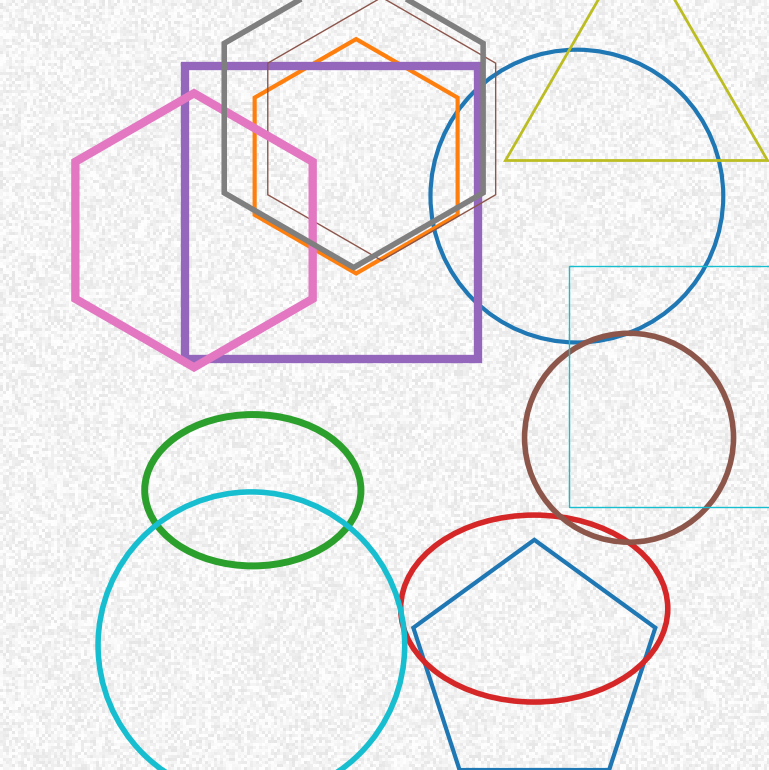[{"shape": "circle", "thickness": 1.5, "radius": 0.95, "center": [0.749, 0.745]}, {"shape": "pentagon", "thickness": 1.5, "radius": 0.83, "center": [0.694, 0.134]}, {"shape": "hexagon", "thickness": 1.5, "radius": 0.76, "center": [0.463, 0.797]}, {"shape": "oval", "thickness": 2.5, "radius": 0.7, "center": [0.328, 0.363]}, {"shape": "oval", "thickness": 2, "radius": 0.87, "center": [0.694, 0.21]}, {"shape": "square", "thickness": 3, "radius": 0.95, "center": [0.431, 0.724]}, {"shape": "circle", "thickness": 2, "radius": 0.68, "center": [0.817, 0.432]}, {"shape": "hexagon", "thickness": 0.5, "radius": 0.85, "center": [0.496, 0.833]}, {"shape": "hexagon", "thickness": 3, "radius": 0.89, "center": [0.252, 0.701]}, {"shape": "hexagon", "thickness": 2, "radius": 0.97, "center": [0.459, 0.847]}, {"shape": "triangle", "thickness": 1, "radius": 0.98, "center": [0.827, 0.89]}, {"shape": "square", "thickness": 0.5, "radius": 0.78, "center": [0.895, 0.498]}, {"shape": "circle", "thickness": 2, "radius": 1.0, "center": [0.326, 0.162]}]